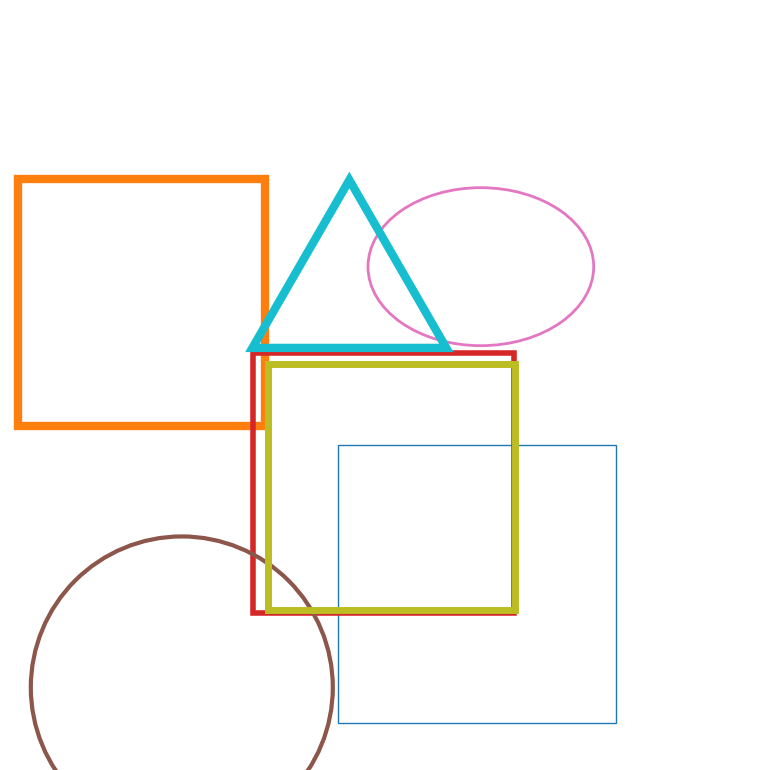[{"shape": "square", "thickness": 0.5, "radius": 0.9, "center": [0.62, 0.242]}, {"shape": "square", "thickness": 3, "radius": 0.8, "center": [0.183, 0.608]}, {"shape": "square", "thickness": 2, "radius": 0.85, "center": [0.498, 0.373]}, {"shape": "circle", "thickness": 1.5, "radius": 0.98, "center": [0.236, 0.107]}, {"shape": "oval", "thickness": 1, "radius": 0.73, "center": [0.624, 0.654]}, {"shape": "square", "thickness": 2.5, "radius": 0.8, "center": [0.508, 0.368]}, {"shape": "triangle", "thickness": 3, "radius": 0.73, "center": [0.454, 0.621]}]